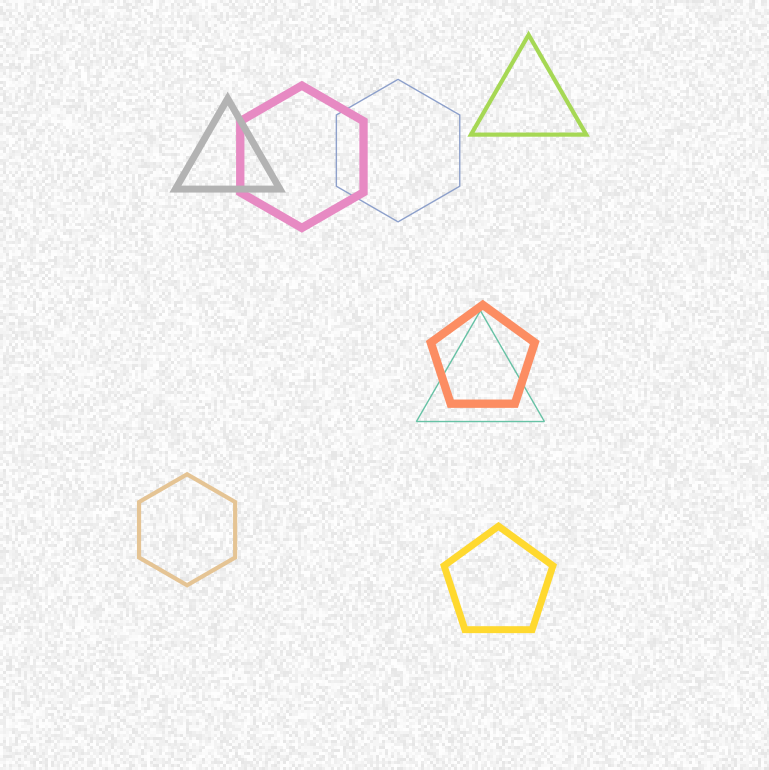[{"shape": "triangle", "thickness": 0.5, "radius": 0.48, "center": [0.624, 0.501]}, {"shape": "pentagon", "thickness": 3, "radius": 0.35, "center": [0.627, 0.533]}, {"shape": "hexagon", "thickness": 0.5, "radius": 0.46, "center": [0.517, 0.804]}, {"shape": "hexagon", "thickness": 3, "radius": 0.46, "center": [0.392, 0.796]}, {"shape": "triangle", "thickness": 1.5, "radius": 0.43, "center": [0.687, 0.868]}, {"shape": "pentagon", "thickness": 2.5, "radius": 0.37, "center": [0.647, 0.242]}, {"shape": "hexagon", "thickness": 1.5, "radius": 0.36, "center": [0.243, 0.312]}, {"shape": "triangle", "thickness": 2.5, "radius": 0.39, "center": [0.296, 0.794]}]